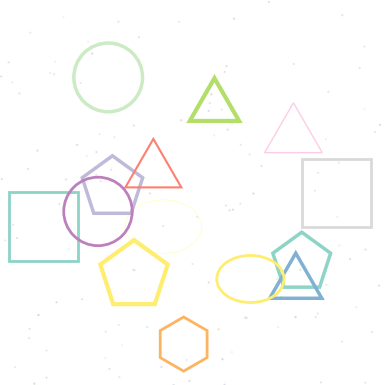[{"shape": "square", "thickness": 2, "radius": 0.45, "center": [0.113, 0.412]}, {"shape": "pentagon", "thickness": 2.5, "radius": 0.39, "center": [0.784, 0.318]}, {"shape": "oval", "thickness": 0.5, "radius": 0.5, "center": [0.424, 0.411]}, {"shape": "pentagon", "thickness": 2.5, "radius": 0.41, "center": [0.292, 0.513]}, {"shape": "triangle", "thickness": 1.5, "radius": 0.42, "center": [0.398, 0.555]}, {"shape": "triangle", "thickness": 2.5, "radius": 0.39, "center": [0.768, 0.264]}, {"shape": "hexagon", "thickness": 2, "radius": 0.35, "center": [0.477, 0.106]}, {"shape": "triangle", "thickness": 3, "radius": 0.37, "center": [0.557, 0.723]}, {"shape": "triangle", "thickness": 1, "radius": 0.43, "center": [0.762, 0.647]}, {"shape": "square", "thickness": 2, "radius": 0.45, "center": [0.874, 0.499]}, {"shape": "circle", "thickness": 2, "radius": 0.44, "center": [0.254, 0.451]}, {"shape": "circle", "thickness": 2.5, "radius": 0.45, "center": [0.281, 0.799]}, {"shape": "pentagon", "thickness": 3, "radius": 0.46, "center": [0.348, 0.285]}, {"shape": "oval", "thickness": 2, "radius": 0.44, "center": [0.65, 0.275]}]